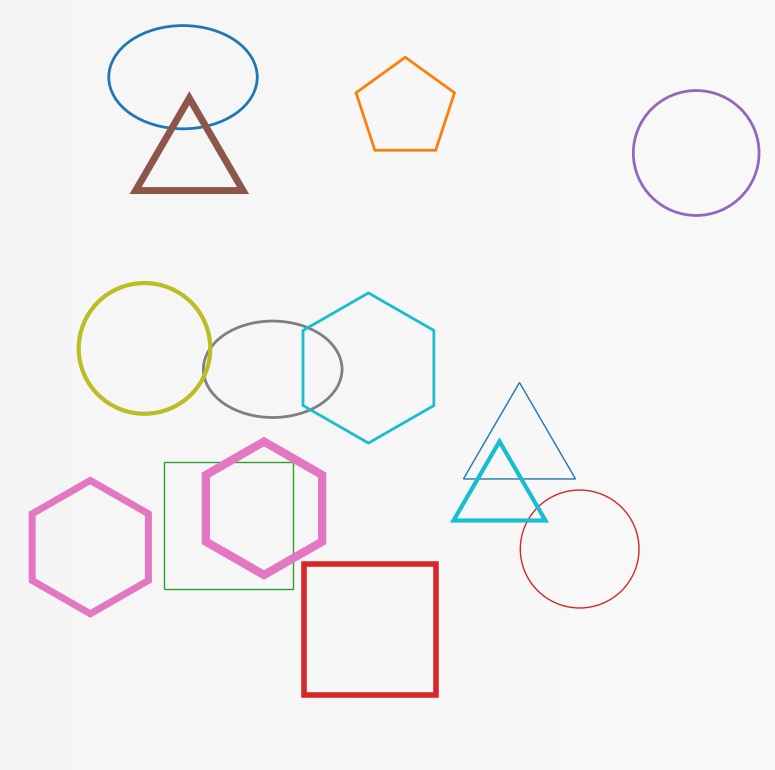[{"shape": "oval", "thickness": 1, "radius": 0.48, "center": [0.236, 0.9]}, {"shape": "triangle", "thickness": 0.5, "radius": 0.42, "center": [0.67, 0.42]}, {"shape": "pentagon", "thickness": 1, "radius": 0.33, "center": [0.523, 0.859]}, {"shape": "square", "thickness": 0.5, "radius": 0.41, "center": [0.295, 0.318]}, {"shape": "square", "thickness": 2, "radius": 0.43, "center": [0.477, 0.183]}, {"shape": "circle", "thickness": 0.5, "radius": 0.38, "center": [0.748, 0.287]}, {"shape": "circle", "thickness": 1, "radius": 0.41, "center": [0.898, 0.801]}, {"shape": "triangle", "thickness": 2.5, "radius": 0.4, "center": [0.244, 0.793]}, {"shape": "hexagon", "thickness": 2.5, "radius": 0.43, "center": [0.117, 0.289]}, {"shape": "hexagon", "thickness": 3, "radius": 0.43, "center": [0.341, 0.34]}, {"shape": "oval", "thickness": 1, "radius": 0.45, "center": [0.352, 0.52]}, {"shape": "circle", "thickness": 1.5, "radius": 0.42, "center": [0.186, 0.548]}, {"shape": "hexagon", "thickness": 1, "radius": 0.49, "center": [0.475, 0.522]}, {"shape": "triangle", "thickness": 1.5, "radius": 0.34, "center": [0.645, 0.358]}]